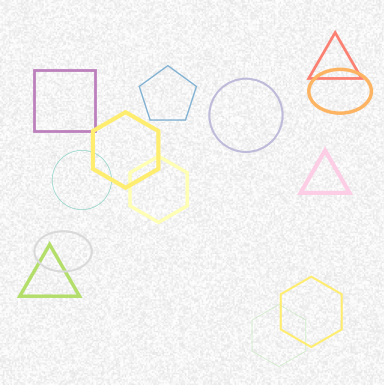[{"shape": "circle", "thickness": 0.5, "radius": 0.39, "center": [0.213, 0.532]}, {"shape": "hexagon", "thickness": 2.5, "radius": 0.43, "center": [0.412, 0.508]}, {"shape": "circle", "thickness": 1.5, "radius": 0.48, "center": [0.639, 0.7]}, {"shape": "triangle", "thickness": 2, "radius": 0.4, "center": [0.871, 0.836]}, {"shape": "pentagon", "thickness": 1, "radius": 0.39, "center": [0.436, 0.751]}, {"shape": "oval", "thickness": 2.5, "radius": 0.41, "center": [0.883, 0.763]}, {"shape": "triangle", "thickness": 2.5, "radius": 0.45, "center": [0.129, 0.275]}, {"shape": "triangle", "thickness": 3, "radius": 0.37, "center": [0.844, 0.536]}, {"shape": "oval", "thickness": 1.5, "radius": 0.37, "center": [0.164, 0.347]}, {"shape": "square", "thickness": 2, "radius": 0.4, "center": [0.168, 0.739]}, {"shape": "hexagon", "thickness": 0.5, "radius": 0.4, "center": [0.724, 0.128]}, {"shape": "hexagon", "thickness": 3, "radius": 0.49, "center": [0.326, 0.61]}, {"shape": "hexagon", "thickness": 1.5, "radius": 0.46, "center": [0.808, 0.19]}]